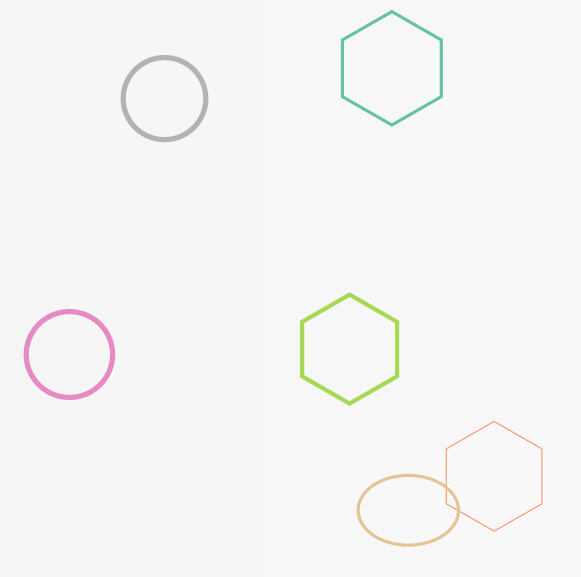[{"shape": "hexagon", "thickness": 1.5, "radius": 0.49, "center": [0.674, 0.881]}, {"shape": "hexagon", "thickness": 0.5, "radius": 0.48, "center": [0.85, 0.174]}, {"shape": "circle", "thickness": 2.5, "radius": 0.37, "center": [0.119, 0.385]}, {"shape": "hexagon", "thickness": 2, "radius": 0.47, "center": [0.601, 0.395]}, {"shape": "oval", "thickness": 1.5, "radius": 0.43, "center": [0.702, 0.116]}, {"shape": "circle", "thickness": 2.5, "radius": 0.36, "center": [0.283, 0.828]}]